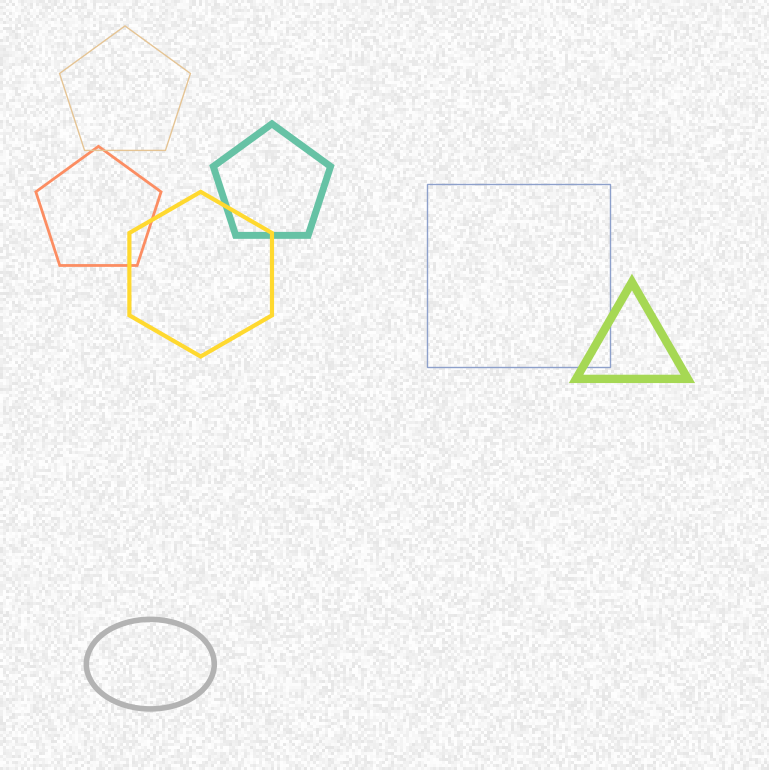[{"shape": "pentagon", "thickness": 2.5, "radius": 0.4, "center": [0.353, 0.759]}, {"shape": "pentagon", "thickness": 1, "radius": 0.43, "center": [0.128, 0.724]}, {"shape": "square", "thickness": 0.5, "radius": 0.59, "center": [0.674, 0.642]}, {"shape": "triangle", "thickness": 3, "radius": 0.42, "center": [0.821, 0.55]}, {"shape": "hexagon", "thickness": 1.5, "radius": 0.53, "center": [0.261, 0.644]}, {"shape": "pentagon", "thickness": 0.5, "radius": 0.45, "center": [0.162, 0.877]}, {"shape": "oval", "thickness": 2, "radius": 0.42, "center": [0.195, 0.137]}]